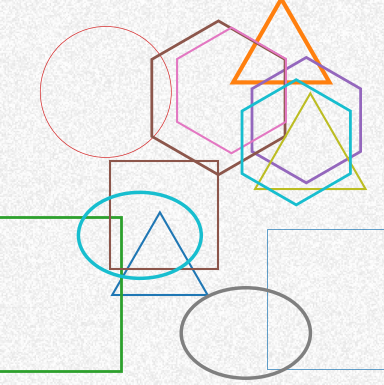[{"shape": "triangle", "thickness": 1.5, "radius": 0.72, "center": [0.415, 0.305]}, {"shape": "square", "thickness": 0.5, "radius": 0.91, "center": [0.876, 0.223]}, {"shape": "triangle", "thickness": 3, "radius": 0.72, "center": [0.731, 0.858]}, {"shape": "square", "thickness": 2, "radius": 1.0, "center": [0.115, 0.237]}, {"shape": "circle", "thickness": 0.5, "radius": 0.85, "center": [0.275, 0.761]}, {"shape": "hexagon", "thickness": 2, "radius": 0.81, "center": [0.796, 0.688]}, {"shape": "square", "thickness": 1.5, "radius": 0.7, "center": [0.426, 0.441]}, {"shape": "hexagon", "thickness": 2, "radius": 1.0, "center": [0.567, 0.746]}, {"shape": "hexagon", "thickness": 1.5, "radius": 0.82, "center": [0.601, 0.765]}, {"shape": "oval", "thickness": 2.5, "radius": 0.84, "center": [0.638, 0.135]}, {"shape": "triangle", "thickness": 1.5, "radius": 0.83, "center": [0.806, 0.592]}, {"shape": "hexagon", "thickness": 2, "radius": 0.81, "center": [0.769, 0.63]}, {"shape": "oval", "thickness": 2.5, "radius": 0.8, "center": [0.363, 0.389]}]